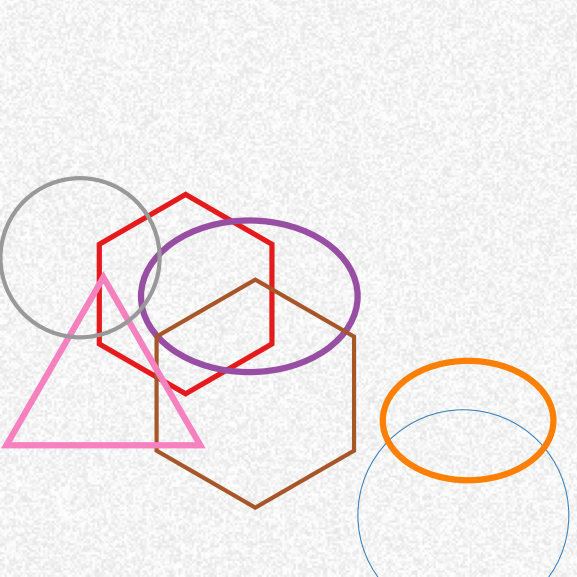[{"shape": "hexagon", "thickness": 2.5, "radius": 0.86, "center": [0.321, 0.49]}, {"shape": "circle", "thickness": 0.5, "radius": 0.91, "center": [0.802, 0.107]}, {"shape": "oval", "thickness": 3, "radius": 0.94, "center": [0.432, 0.486]}, {"shape": "oval", "thickness": 3, "radius": 0.74, "center": [0.811, 0.271]}, {"shape": "hexagon", "thickness": 2, "radius": 0.99, "center": [0.442, 0.318]}, {"shape": "triangle", "thickness": 3, "radius": 0.97, "center": [0.179, 0.325]}, {"shape": "circle", "thickness": 2, "radius": 0.69, "center": [0.139, 0.553]}]